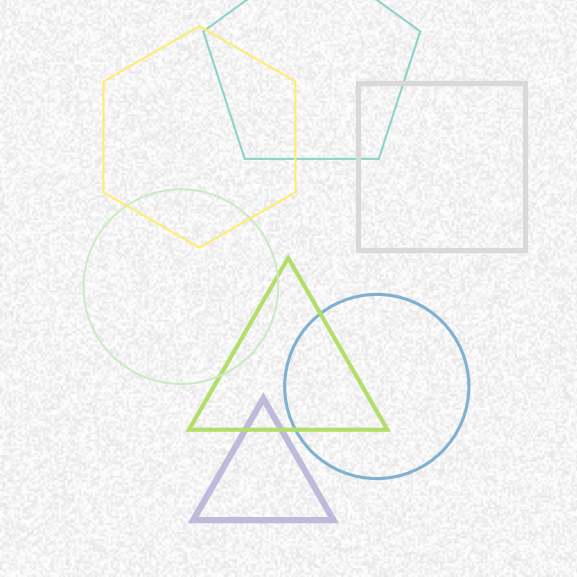[{"shape": "pentagon", "thickness": 1, "radius": 0.99, "center": [0.54, 0.884]}, {"shape": "triangle", "thickness": 3, "radius": 0.7, "center": [0.456, 0.169]}, {"shape": "circle", "thickness": 1.5, "radius": 0.8, "center": [0.652, 0.33]}, {"shape": "triangle", "thickness": 2, "radius": 0.99, "center": [0.499, 0.354]}, {"shape": "square", "thickness": 2.5, "radius": 0.72, "center": [0.764, 0.71]}, {"shape": "circle", "thickness": 1, "radius": 0.84, "center": [0.313, 0.503]}, {"shape": "hexagon", "thickness": 1, "radius": 0.96, "center": [0.345, 0.762]}]